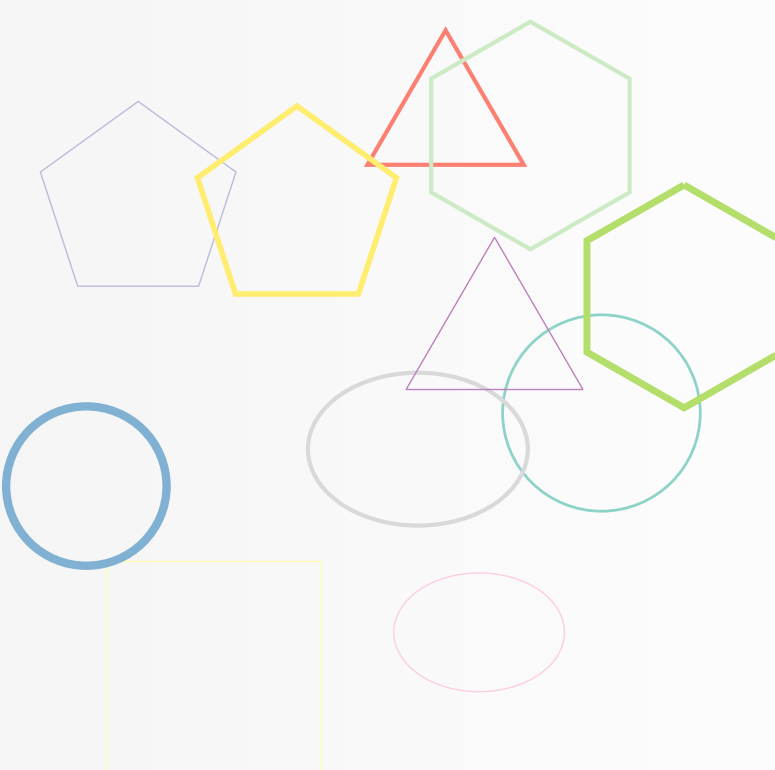[{"shape": "circle", "thickness": 1, "radius": 0.64, "center": [0.776, 0.464]}, {"shape": "square", "thickness": 0.5, "radius": 0.69, "center": [0.276, 0.134]}, {"shape": "pentagon", "thickness": 0.5, "radius": 0.66, "center": [0.178, 0.736]}, {"shape": "triangle", "thickness": 1.5, "radius": 0.58, "center": [0.575, 0.844]}, {"shape": "circle", "thickness": 3, "radius": 0.52, "center": [0.111, 0.369]}, {"shape": "hexagon", "thickness": 2.5, "radius": 0.72, "center": [0.883, 0.615]}, {"shape": "oval", "thickness": 0.5, "radius": 0.55, "center": [0.618, 0.179]}, {"shape": "oval", "thickness": 1.5, "radius": 0.71, "center": [0.539, 0.417]}, {"shape": "triangle", "thickness": 0.5, "radius": 0.66, "center": [0.638, 0.56]}, {"shape": "hexagon", "thickness": 1.5, "radius": 0.74, "center": [0.684, 0.824]}, {"shape": "pentagon", "thickness": 2, "radius": 0.67, "center": [0.383, 0.727]}]